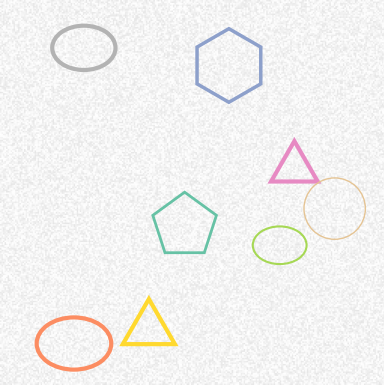[{"shape": "pentagon", "thickness": 2, "radius": 0.43, "center": [0.48, 0.414]}, {"shape": "oval", "thickness": 3, "radius": 0.48, "center": [0.192, 0.108]}, {"shape": "hexagon", "thickness": 2.5, "radius": 0.48, "center": [0.595, 0.83]}, {"shape": "triangle", "thickness": 3, "radius": 0.35, "center": [0.765, 0.564]}, {"shape": "oval", "thickness": 1.5, "radius": 0.35, "center": [0.726, 0.363]}, {"shape": "triangle", "thickness": 3, "radius": 0.39, "center": [0.387, 0.145]}, {"shape": "circle", "thickness": 1, "radius": 0.4, "center": [0.869, 0.458]}, {"shape": "oval", "thickness": 3, "radius": 0.41, "center": [0.218, 0.876]}]